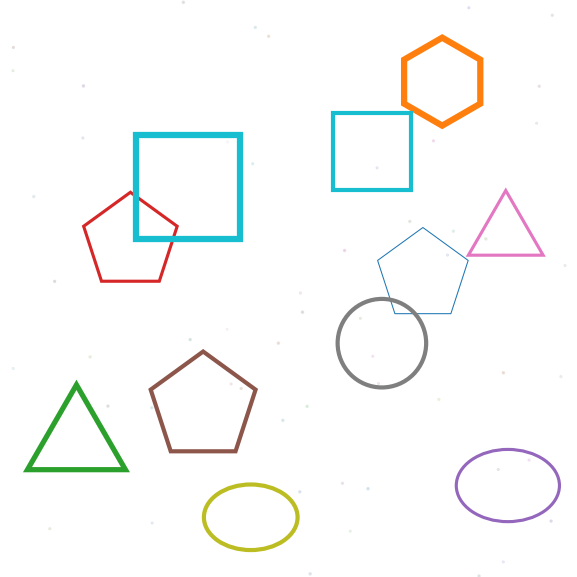[{"shape": "pentagon", "thickness": 0.5, "radius": 0.41, "center": [0.732, 0.523]}, {"shape": "hexagon", "thickness": 3, "radius": 0.38, "center": [0.766, 0.858]}, {"shape": "triangle", "thickness": 2.5, "radius": 0.49, "center": [0.132, 0.235]}, {"shape": "pentagon", "thickness": 1.5, "radius": 0.43, "center": [0.226, 0.581]}, {"shape": "oval", "thickness": 1.5, "radius": 0.45, "center": [0.879, 0.158]}, {"shape": "pentagon", "thickness": 2, "radius": 0.48, "center": [0.352, 0.295]}, {"shape": "triangle", "thickness": 1.5, "radius": 0.37, "center": [0.876, 0.595]}, {"shape": "circle", "thickness": 2, "radius": 0.38, "center": [0.661, 0.405]}, {"shape": "oval", "thickness": 2, "radius": 0.41, "center": [0.434, 0.103]}, {"shape": "square", "thickness": 2, "radius": 0.34, "center": [0.644, 0.737]}, {"shape": "square", "thickness": 3, "radius": 0.45, "center": [0.325, 0.676]}]